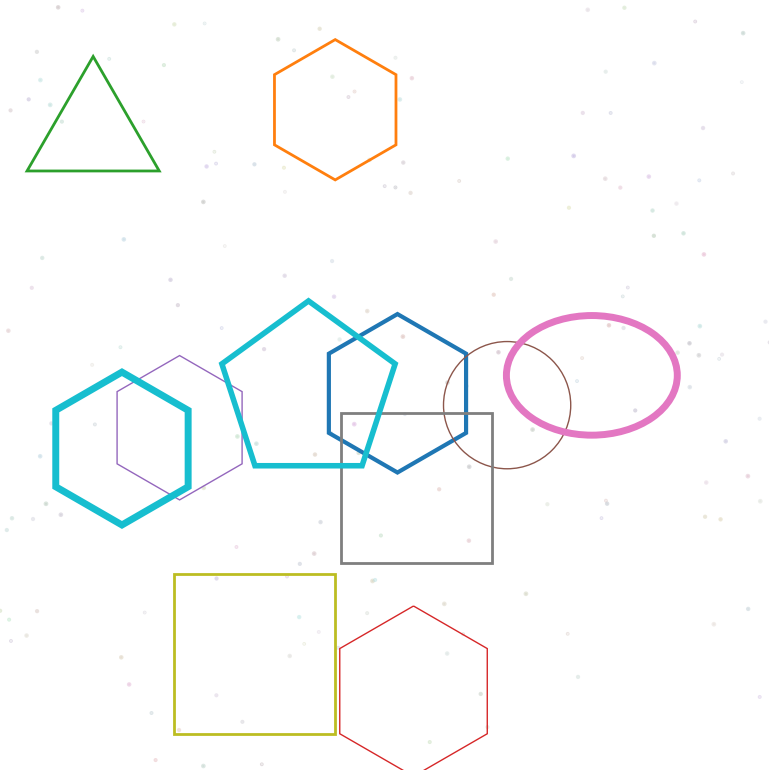[{"shape": "hexagon", "thickness": 1.5, "radius": 0.51, "center": [0.516, 0.489]}, {"shape": "hexagon", "thickness": 1, "radius": 0.46, "center": [0.435, 0.857]}, {"shape": "triangle", "thickness": 1, "radius": 0.5, "center": [0.121, 0.828]}, {"shape": "hexagon", "thickness": 0.5, "radius": 0.55, "center": [0.537, 0.102]}, {"shape": "hexagon", "thickness": 0.5, "radius": 0.47, "center": [0.233, 0.445]}, {"shape": "circle", "thickness": 0.5, "radius": 0.41, "center": [0.659, 0.474]}, {"shape": "oval", "thickness": 2.5, "radius": 0.55, "center": [0.769, 0.513]}, {"shape": "square", "thickness": 1, "radius": 0.49, "center": [0.541, 0.367]}, {"shape": "square", "thickness": 1, "radius": 0.52, "center": [0.331, 0.151]}, {"shape": "hexagon", "thickness": 2.5, "radius": 0.5, "center": [0.158, 0.417]}, {"shape": "pentagon", "thickness": 2, "radius": 0.59, "center": [0.401, 0.491]}]